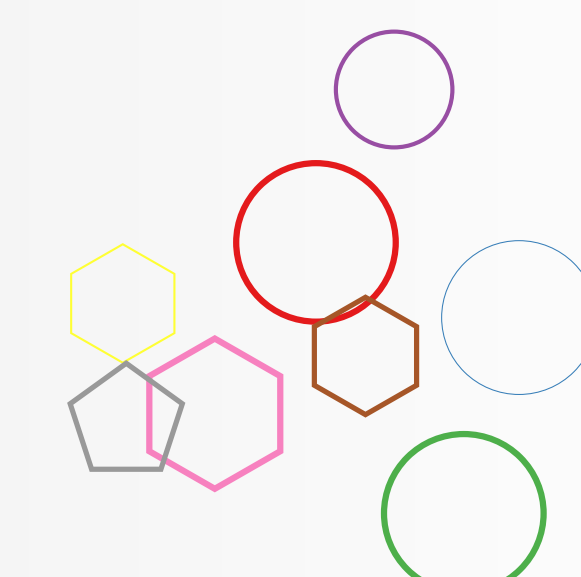[{"shape": "circle", "thickness": 3, "radius": 0.69, "center": [0.544, 0.579]}, {"shape": "circle", "thickness": 0.5, "radius": 0.67, "center": [0.893, 0.449]}, {"shape": "circle", "thickness": 3, "radius": 0.69, "center": [0.798, 0.11]}, {"shape": "circle", "thickness": 2, "radius": 0.5, "center": [0.678, 0.844]}, {"shape": "hexagon", "thickness": 1, "radius": 0.51, "center": [0.211, 0.474]}, {"shape": "hexagon", "thickness": 2.5, "radius": 0.51, "center": [0.629, 0.383]}, {"shape": "hexagon", "thickness": 3, "radius": 0.65, "center": [0.37, 0.283]}, {"shape": "pentagon", "thickness": 2.5, "radius": 0.51, "center": [0.217, 0.269]}]